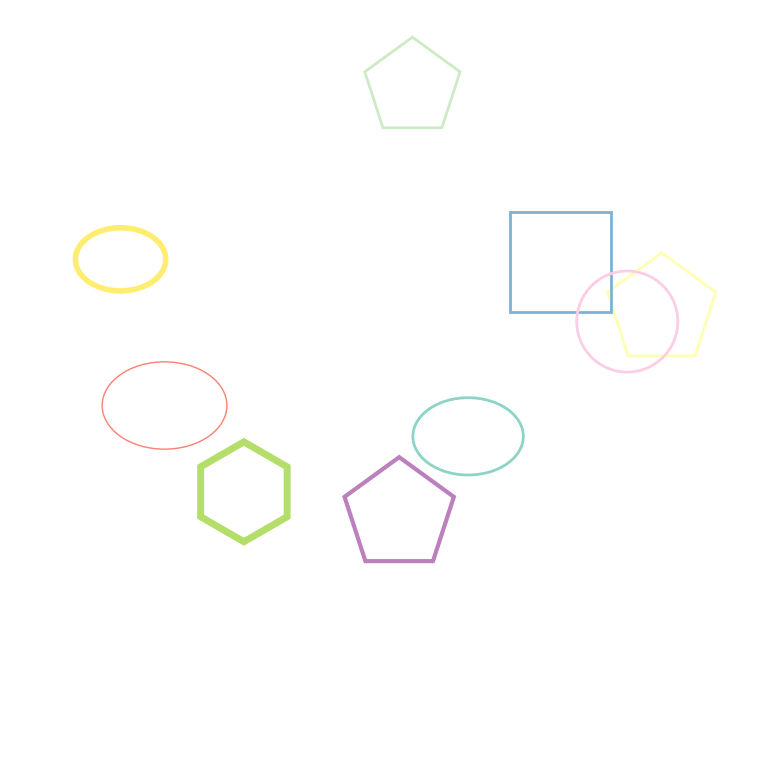[{"shape": "oval", "thickness": 1, "radius": 0.36, "center": [0.608, 0.433]}, {"shape": "pentagon", "thickness": 1, "radius": 0.37, "center": [0.859, 0.598]}, {"shape": "oval", "thickness": 0.5, "radius": 0.41, "center": [0.214, 0.473]}, {"shape": "square", "thickness": 1, "radius": 0.33, "center": [0.728, 0.66]}, {"shape": "hexagon", "thickness": 2.5, "radius": 0.32, "center": [0.317, 0.361]}, {"shape": "circle", "thickness": 1, "radius": 0.33, "center": [0.815, 0.582]}, {"shape": "pentagon", "thickness": 1.5, "radius": 0.37, "center": [0.518, 0.332]}, {"shape": "pentagon", "thickness": 1, "radius": 0.33, "center": [0.536, 0.887]}, {"shape": "oval", "thickness": 2, "radius": 0.29, "center": [0.157, 0.663]}]